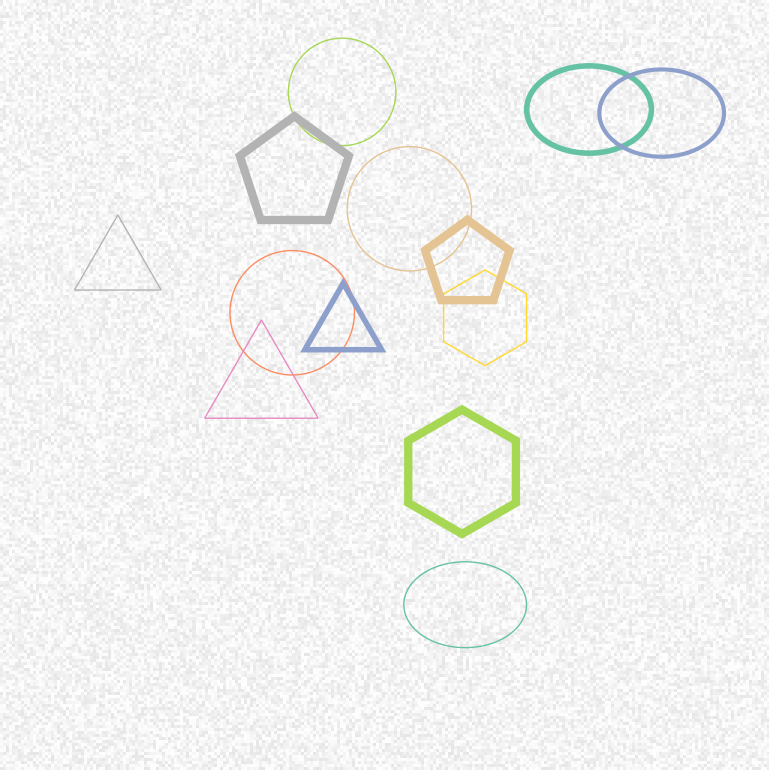[{"shape": "oval", "thickness": 0.5, "radius": 0.4, "center": [0.604, 0.215]}, {"shape": "oval", "thickness": 2, "radius": 0.41, "center": [0.765, 0.858]}, {"shape": "circle", "thickness": 0.5, "radius": 0.4, "center": [0.38, 0.594]}, {"shape": "triangle", "thickness": 2, "radius": 0.29, "center": [0.446, 0.575]}, {"shape": "oval", "thickness": 1.5, "radius": 0.4, "center": [0.859, 0.853]}, {"shape": "triangle", "thickness": 0.5, "radius": 0.43, "center": [0.34, 0.499]}, {"shape": "circle", "thickness": 0.5, "radius": 0.35, "center": [0.444, 0.881]}, {"shape": "hexagon", "thickness": 3, "radius": 0.4, "center": [0.6, 0.387]}, {"shape": "hexagon", "thickness": 0.5, "radius": 0.31, "center": [0.63, 0.587]}, {"shape": "circle", "thickness": 0.5, "radius": 0.4, "center": [0.532, 0.729]}, {"shape": "pentagon", "thickness": 3, "radius": 0.29, "center": [0.607, 0.657]}, {"shape": "pentagon", "thickness": 3, "radius": 0.37, "center": [0.382, 0.775]}, {"shape": "triangle", "thickness": 0.5, "radius": 0.32, "center": [0.153, 0.656]}]